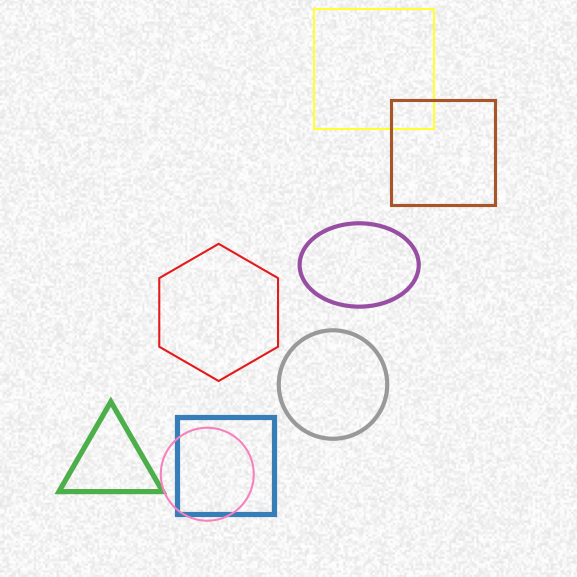[{"shape": "hexagon", "thickness": 1, "radius": 0.59, "center": [0.379, 0.458]}, {"shape": "square", "thickness": 2.5, "radius": 0.42, "center": [0.391, 0.193]}, {"shape": "triangle", "thickness": 2.5, "radius": 0.52, "center": [0.192, 0.2]}, {"shape": "oval", "thickness": 2, "radius": 0.52, "center": [0.622, 0.54]}, {"shape": "square", "thickness": 1, "radius": 0.52, "center": [0.648, 0.879]}, {"shape": "square", "thickness": 1.5, "radius": 0.45, "center": [0.767, 0.735]}, {"shape": "circle", "thickness": 1, "radius": 0.4, "center": [0.359, 0.178]}, {"shape": "circle", "thickness": 2, "radius": 0.47, "center": [0.577, 0.333]}]